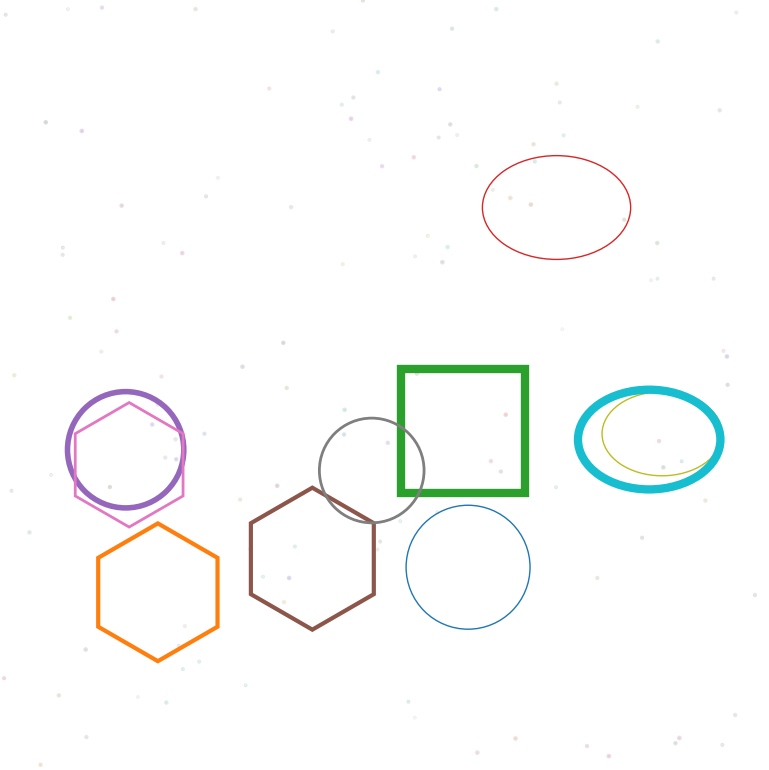[{"shape": "circle", "thickness": 0.5, "radius": 0.4, "center": [0.608, 0.263]}, {"shape": "hexagon", "thickness": 1.5, "radius": 0.45, "center": [0.205, 0.231]}, {"shape": "square", "thickness": 3, "radius": 0.4, "center": [0.601, 0.441]}, {"shape": "oval", "thickness": 0.5, "radius": 0.48, "center": [0.723, 0.73]}, {"shape": "circle", "thickness": 2, "radius": 0.38, "center": [0.163, 0.416]}, {"shape": "hexagon", "thickness": 1.5, "radius": 0.46, "center": [0.406, 0.274]}, {"shape": "hexagon", "thickness": 1, "radius": 0.4, "center": [0.168, 0.396]}, {"shape": "circle", "thickness": 1, "radius": 0.34, "center": [0.483, 0.389]}, {"shape": "oval", "thickness": 0.5, "radius": 0.39, "center": [0.86, 0.437]}, {"shape": "oval", "thickness": 3, "radius": 0.46, "center": [0.843, 0.429]}]